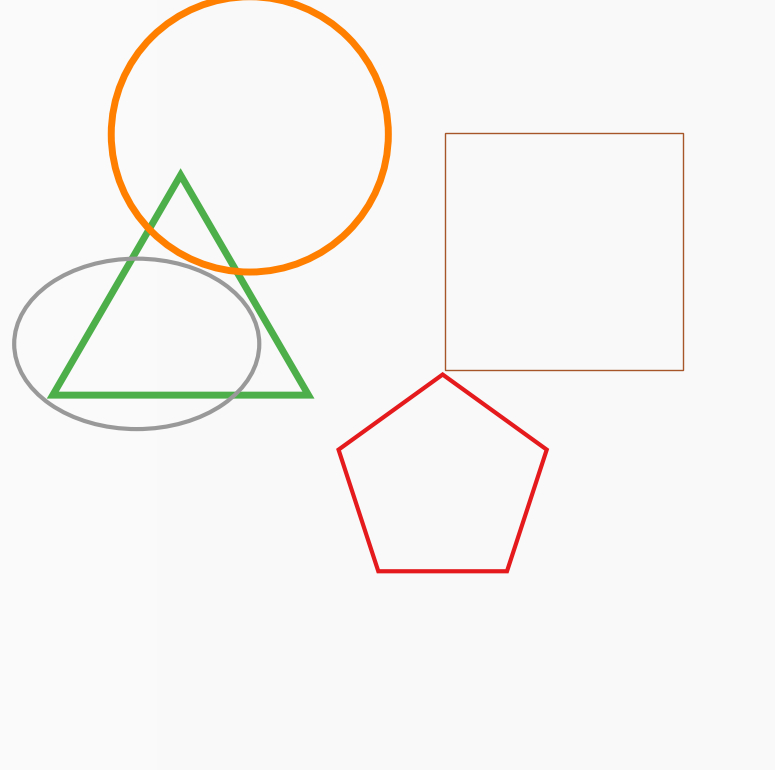[{"shape": "pentagon", "thickness": 1.5, "radius": 0.71, "center": [0.571, 0.372]}, {"shape": "triangle", "thickness": 2.5, "radius": 0.95, "center": [0.233, 0.582]}, {"shape": "circle", "thickness": 2.5, "radius": 0.89, "center": [0.322, 0.825]}, {"shape": "square", "thickness": 0.5, "radius": 0.77, "center": [0.727, 0.673]}, {"shape": "oval", "thickness": 1.5, "radius": 0.79, "center": [0.176, 0.553]}]